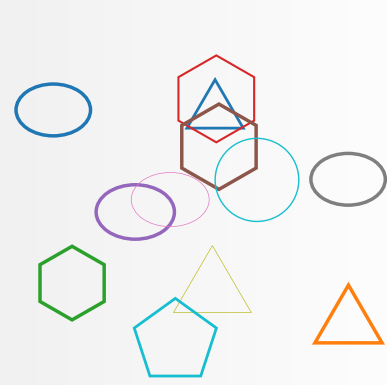[{"shape": "oval", "thickness": 2.5, "radius": 0.48, "center": [0.137, 0.714]}, {"shape": "triangle", "thickness": 2, "radius": 0.42, "center": [0.555, 0.709]}, {"shape": "triangle", "thickness": 2.5, "radius": 0.5, "center": [0.899, 0.159]}, {"shape": "hexagon", "thickness": 2.5, "radius": 0.48, "center": [0.186, 0.265]}, {"shape": "hexagon", "thickness": 1.5, "radius": 0.56, "center": [0.558, 0.743]}, {"shape": "oval", "thickness": 2.5, "radius": 0.51, "center": [0.349, 0.449]}, {"shape": "hexagon", "thickness": 2.5, "radius": 0.55, "center": [0.565, 0.619]}, {"shape": "oval", "thickness": 0.5, "radius": 0.5, "center": [0.439, 0.482]}, {"shape": "oval", "thickness": 2.5, "radius": 0.48, "center": [0.898, 0.534]}, {"shape": "triangle", "thickness": 0.5, "radius": 0.58, "center": [0.548, 0.246]}, {"shape": "pentagon", "thickness": 2, "radius": 0.56, "center": [0.452, 0.114]}, {"shape": "circle", "thickness": 1, "radius": 0.54, "center": [0.663, 0.533]}]